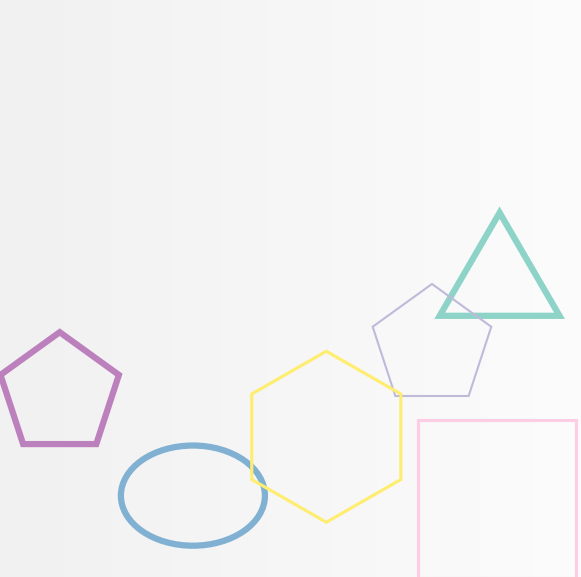[{"shape": "triangle", "thickness": 3, "radius": 0.6, "center": [0.86, 0.512]}, {"shape": "pentagon", "thickness": 1, "radius": 0.54, "center": [0.743, 0.4]}, {"shape": "oval", "thickness": 3, "radius": 0.62, "center": [0.332, 0.141]}, {"shape": "square", "thickness": 1.5, "radius": 0.68, "center": [0.855, 0.135]}, {"shape": "pentagon", "thickness": 3, "radius": 0.54, "center": [0.103, 0.317]}, {"shape": "hexagon", "thickness": 1.5, "radius": 0.74, "center": [0.561, 0.243]}]